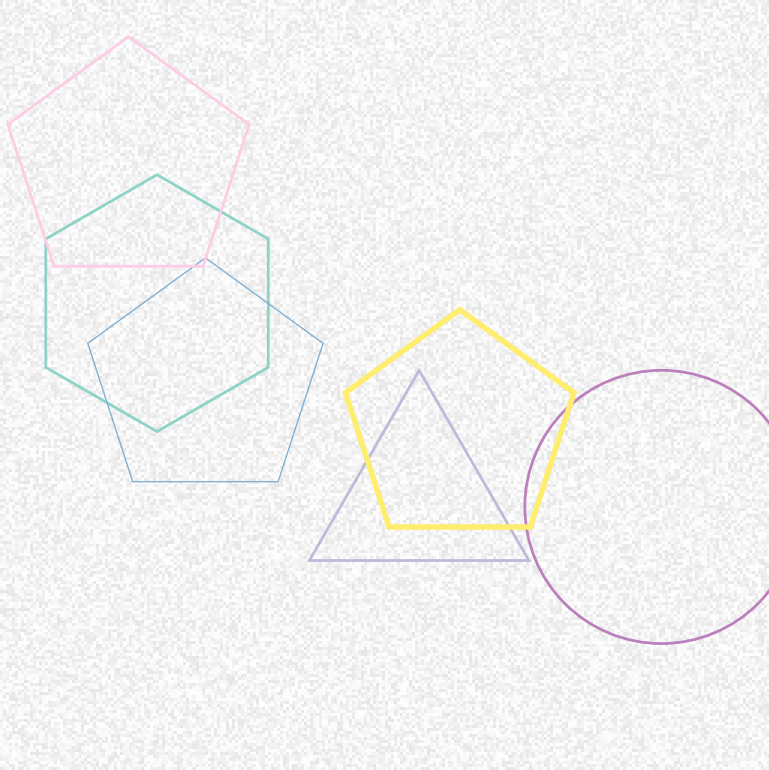[{"shape": "hexagon", "thickness": 1, "radius": 0.83, "center": [0.204, 0.606]}, {"shape": "triangle", "thickness": 1, "radius": 0.82, "center": [0.544, 0.354]}, {"shape": "pentagon", "thickness": 0.5, "radius": 0.8, "center": [0.267, 0.504]}, {"shape": "pentagon", "thickness": 1, "radius": 0.82, "center": [0.167, 0.788]}, {"shape": "circle", "thickness": 1, "radius": 0.89, "center": [0.859, 0.342]}, {"shape": "pentagon", "thickness": 2, "radius": 0.78, "center": [0.597, 0.442]}]